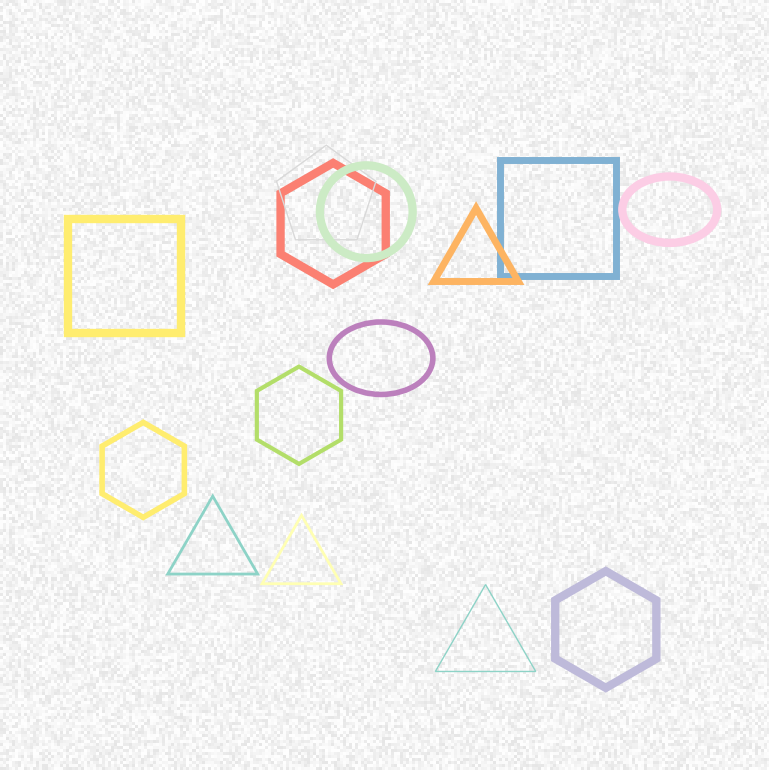[{"shape": "triangle", "thickness": 1, "radius": 0.34, "center": [0.276, 0.288]}, {"shape": "triangle", "thickness": 0.5, "radius": 0.38, "center": [0.631, 0.166]}, {"shape": "triangle", "thickness": 1, "radius": 0.3, "center": [0.392, 0.271]}, {"shape": "hexagon", "thickness": 3, "radius": 0.38, "center": [0.787, 0.182]}, {"shape": "hexagon", "thickness": 3, "radius": 0.39, "center": [0.433, 0.709]}, {"shape": "square", "thickness": 2.5, "radius": 0.38, "center": [0.725, 0.717]}, {"shape": "triangle", "thickness": 2.5, "radius": 0.32, "center": [0.618, 0.666]}, {"shape": "hexagon", "thickness": 1.5, "radius": 0.32, "center": [0.388, 0.461]}, {"shape": "oval", "thickness": 3, "radius": 0.31, "center": [0.87, 0.728]}, {"shape": "pentagon", "thickness": 0.5, "radius": 0.34, "center": [0.424, 0.744]}, {"shape": "oval", "thickness": 2, "radius": 0.34, "center": [0.495, 0.535]}, {"shape": "circle", "thickness": 3, "radius": 0.3, "center": [0.476, 0.725]}, {"shape": "hexagon", "thickness": 2, "radius": 0.31, "center": [0.186, 0.39]}, {"shape": "square", "thickness": 3, "radius": 0.37, "center": [0.162, 0.641]}]